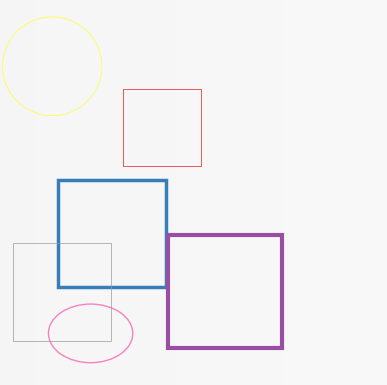[{"shape": "square", "thickness": 0.5, "radius": 0.5, "center": [0.419, 0.669]}, {"shape": "square", "thickness": 2.5, "radius": 0.69, "center": [0.29, 0.393]}, {"shape": "square", "thickness": 3, "radius": 0.73, "center": [0.58, 0.242]}, {"shape": "circle", "thickness": 0.5, "radius": 0.64, "center": [0.135, 0.828]}, {"shape": "oval", "thickness": 1, "radius": 0.54, "center": [0.234, 0.134]}, {"shape": "square", "thickness": 0.5, "radius": 0.63, "center": [0.159, 0.242]}]